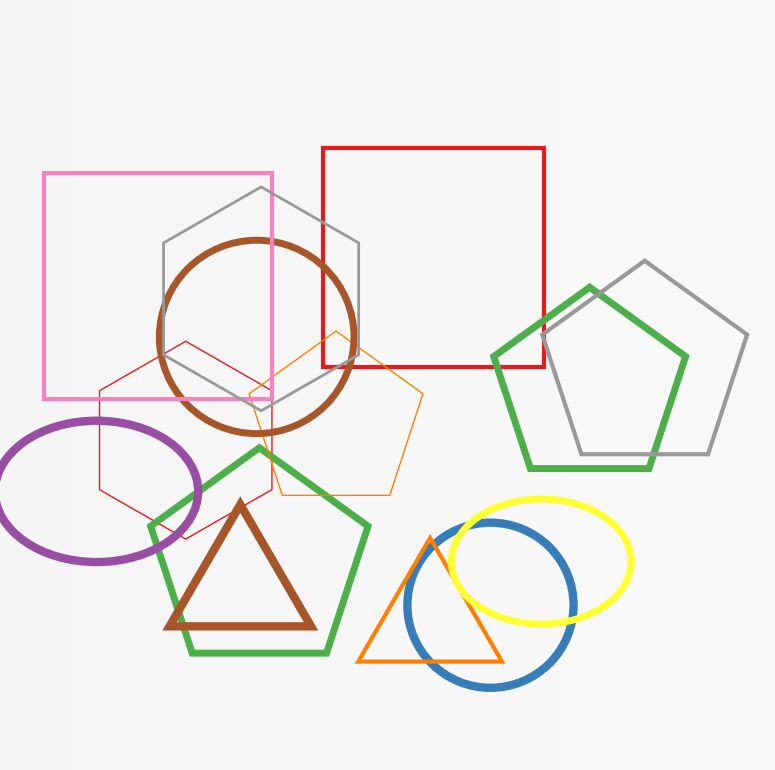[{"shape": "hexagon", "thickness": 0.5, "radius": 0.64, "center": [0.24, 0.428]}, {"shape": "square", "thickness": 1.5, "radius": 0.71, "center": [0.559, 0.665]}, {"shape": "circle", "thickness": 3, "radius": 0.54, "center": [0.633, 0.214]}, {"shape": "pentagon", "thickness": 2.5, "radius": 0.74, "center": [0.335, 0.271]}, {"shape": "pentagon", "thickness": 2.5, "radius": 0.65, "center": [0.761, 0.497]}, {"shape": "oval", "thickness": 3, "radius": 0.66, "center": [0.125, 0.362]}, {"shape": "pentagon", "thickness": 0.5, "radius": 0.59, "center": [0.434, 0.452]}, {"shape": "triangle", "thickness": 1.5, "radius": 0.54, "center": [0.555, 0.194]}, {"shape": "oval", "thickness": 2.5, "radius": 0.58, "center": [0.698, 0.271]}, {"shape": "circle", "thickness": 2.5, "radius": 0.63, "center": [0.331, 0.562]}, {"shape": "triangle", "thickness": 3, "radius": 0.53, "center": [0.31, 0.239]}, {"shape": "square", "thickness": 1.5, "radius": 0.74, "center": [0.203, 0.628]}, {"shape": "hexagon", "thickness": 1, "radius": 0.73, "center": [0.337, 0.612]}, {"shape": "pentagon", "thickness": 1.5, "radius": 0.69, "center": [0.832, 0.522]}]